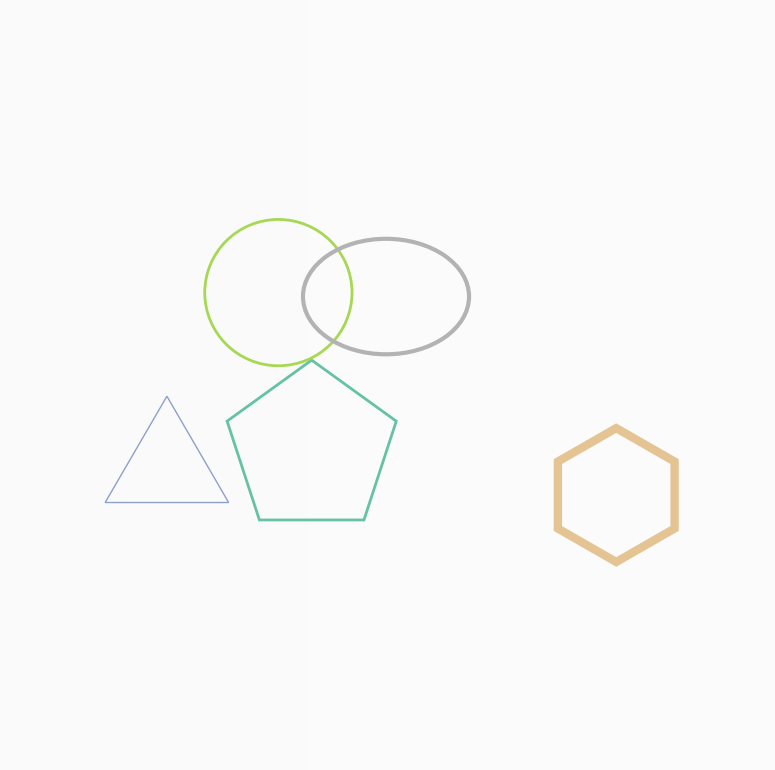[{"shape": "pentagon", "thickness": 1, "radius": 0.57, "center": [0.402, 0.418]}, {"shape": "triangle", "thickness": 0.5, "radius": 0.46, "center": [0.215, 0.393]}, {"shape": "circle", "thickness": 1, "radius": 0.48, "center": [0.359, 0.62]}, {"shape": "hexagon", "thickness": 3, "radius": 0.43, "center": [0.795, 0.357]}, {"shape": "oval", "thickness": 1.5, "radius": 0.54, "center": [0.498, 0.615]}]